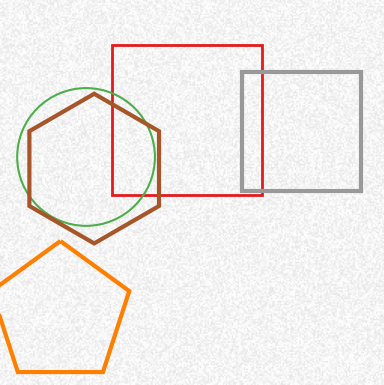[{"shape": "square", "thickness": 2, "radius": 0.98, "center": [0.487, 0.687]}, {"shape": "circle", "thickness": 1.5, "radius": 0.89, "center": [0.224, 0.592]}, {"shape": "pentagon", "thickness": 3, "radius": 0.94, "center": [0.157, 0.186]}, {"shape": "hexagon", "thickness": 3, "radius": 0.97, "center": [0.245, 0.562]}, {"shape": "square", "thickness": 3, "radius": 0.77, "center": [0.783, 0.658]}]